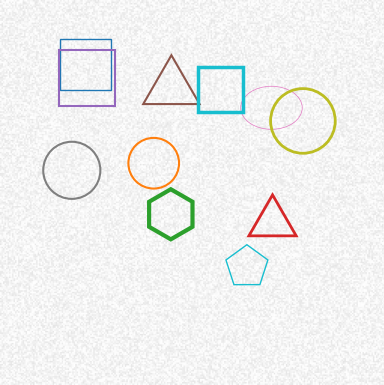[{"shape": "square", "thickness": 1, "radius": 0.33, "center": [0.222, 0.832]}, {"shape": "circle", "thickness": 1.5, "radius": 0.33, "center": [0.399, 0.576]}, {"shape": "hexagon", "thickness": 3, "radius": 0.33, "center": [0.444, 0.443]}, {"shape": "triangle", "thickness": 2, "radius": 0.35, "center": [0.708, 0.423]}, {"shape": "square", "thickness": 1.5, "radius": 0.36, "center": [0.226, 0.798]}, {"shape": "triangle", "thickness": 1.5, "radius": 0.42, "center": [0.445, 0.772]}, {"shape": "oval", "thickness": 0.5, "radius": 0.4, "center": [0.705, 0.72]}, {"shape": "circle", "thickness": 1.5, "radius": 0.37, "center": [0.186, 0.558]}, {"shape": "circle", "thickness": 2, "radius": 0.42, "center": [0.787, 0.686]}, {"shape": "square", "thickness": 2.5, "radius": 0.29, "center": [0.572, 0.768]}, {"shape": "pentagon", "thickness": 1, "radius": 0.29, "center": [0.641, 0.307]}]